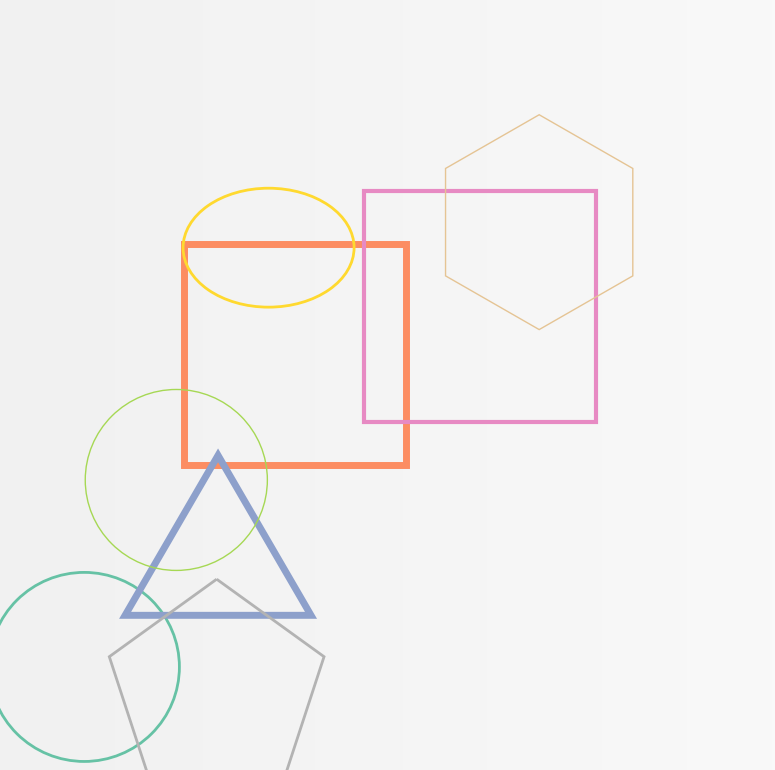[{"shape": "circle", "thickness": 1, "radius": 0.61, "center": [0.109, 0.134]}, {"shape": "square", "thickness": 2.5, "radius": 0.72, "center": [0.381, 0.54]}, {"shape": "triangle", "thickness": 2.5, "radius": 0.69, "center": [0.281, 0.27]}, {"shape": "square", "thickness": 1.5, "radius": 0.75, "center": [0.62, 0.602]}, {"shape": "circle", "thickness": 0.5, "radius": 0.59, "center": [0.227, 0.377]}, {"shape": "oval", "thickness": 1, "radius": 0.55, "center": [0.347, 0.678]}, {"shape": "hexagon", "thickness": 0.5, "radius": 0.7, "center": [0.696, 0.711]}, {"shape": "pentagon", "thickness": 1, "radius": 0.73, "center": [0.28, 0.102]}]